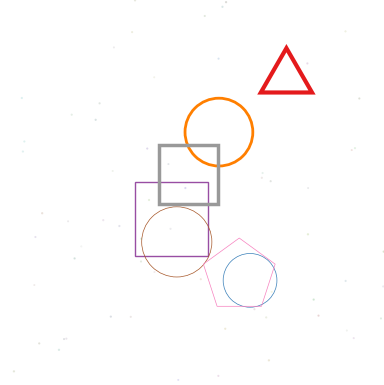[{"shape": "triangle", "thickness": 3, "radius": 0.38, "center": [0.744, 0.798]}, {"shape": "circle", "thickness": 0.5, "radius": 0.35, "center": [0.649, 0.272]}, {"shape": "square", "thickness": 1, "radius": 0.48, "center": [0.445, 0.431]}, {"shape": "circle", "thickness": 2, "radius": 0.44, "center": [0.569, 0.657]}, {"shape": "circle", "thickness": 0.5, "radius": 0.46, "center": [0.459, 0.372]}, {"shape": "pentagon", "thickness": 0.5, "radius": 0.49, "center": [0.621, 0.284]}, {"shape": "square", "thickness": 2.5, "radius": 0.38, "center": [0.489, 0.546]}]